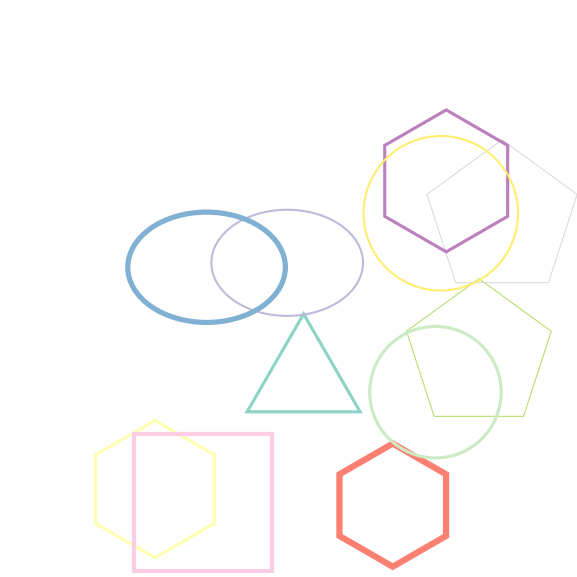[{"shape": "triangle", "thickness": 1.5, "radius": 0.56, "center": [0.526, 0.343]}, {"shape": "hexagon", "thickness": 1.5, "radius": 0.59, "center": [0.268, 0.152]}, {"shape": "oval", "thickness": 1, "radius": 0.66, "center": [0.497, 0.544]}, {"shape": "hexagon", "thickness": 3, "radius": 0.53, "center": [0.68, 0.124]}, {"shape": "oval", "thickness": 2.5, "radius": 0.68, "center": [0.358, 0.536]}, {"shape": "pentagon", "thickness": 0.5, "radius": 0.66, "center": [0.829, 0.385]}, {"shape": "square", "thickness": 2, "radius": 0.59, "center": [0.352, 0.129]}, {"shape": "pentagon", "thickness": 0.5, "radius": 0.68, "center": [0.869, 0.62]}, {"shape": "hexagon", "thickness": 1.5, "radius": 0.61, "center": [0.773, 0.686]}, {"shape": "circle", "thickness": 1.5, "radius": 0.57, "center": [0.754, 0.32]}, {"shape": "circle", "thickness": 1, "radius": 0.67, "center": [0.763, 0.63]}]